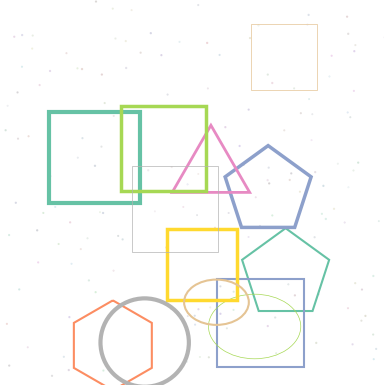[{"shape": "square", "thickness": 3, "radius": 0.59, "center": [0.244, 0.59]}, {"shape": "pentagon", "thickness": 1.5, "radius": 0.59, "center": [0.742, 0.288]}, {"shape": "hexagon", "thickness": 1.5, "radius": 0.58, "center": [0.293, 0.103]}, {"shape": "pentagon", "thickness": 2.5, "radius": 0.59, "center": [0.696, 0.504]}, {"shape": "square", "thickness": 1.5, "radius": 0.57, "center": [0.676, 0.161]}, {"shape": "triangle", "thickness": 2, "radius": 0.58, "center": [0.548, 0.558]}, {"shape": "oval", "thickness": 0.5, "radius": 0.6, "center": [0.661, 0.152]}, {"shape": "square", "thickness": 2.5, "radius": 0.55, "center": [0.426, 0.615]}, {"shape": "square", "thickness": 2.5, "radius": 0.46, "center": [0.525, 0.313]}, {"shape": "oval", "thickness": 1.5, "radius": 0.42, "center": [0.562, 0.215]}, {"shape": "square", "thickness": 0.5, "radius": 0.43, "center": [0.738, 0.853]}, {"shape": "square", "thickness": 0.5, "radius": 0.56, "center": [0.456, 0.457]}, {"shape": "circle", "thickness": 3, "radius": 0.57, "center": [0.376, 0.11]}]